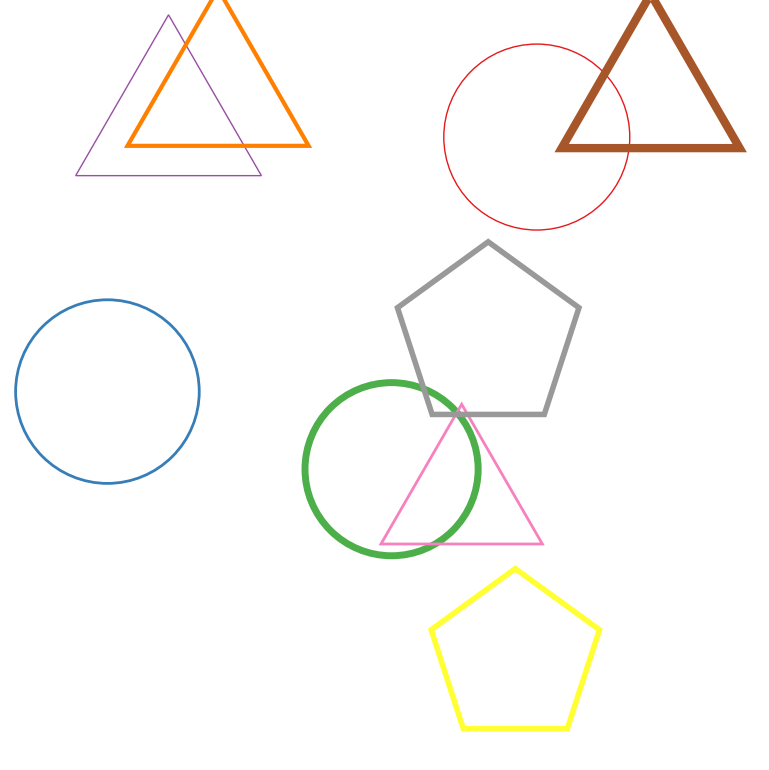[{"shape": "circle", "thickness": 0.5, "radius": 0.6, "center": [0.697, 0.822]}, {"shape": "circle", "thickness": 1, "radius": 0.6, "center": [0.14, 0.491]}, {"shape": "circle", "thickness": 2.5, "radius": 0.56, "center": [0.509, 0.391]}, {"shape": "triangle", "thickness": 0.5, "radius": 0.7, "center": [0.219, 0.842]}, {"shape": "triangle", "thickness": 1.5, "radius": 0.68, "center": [0.283, 0.879]}, {"shape": "pentagon", "thickness": 2, "radius": 0.57, "center": [0.669, 0.147]}, {"shape": "triangle", "thickness": 3, "radius": 0.67, "center": [0.845, 0.874]}, {"shape": "triangle", "thickness": 1, "radius": 0.6, "center": [0.6, 0.354]}, {"shape": "pentagon", "thickness": 2, "radius": 0.62, "center": [0.634, 0.562]}]